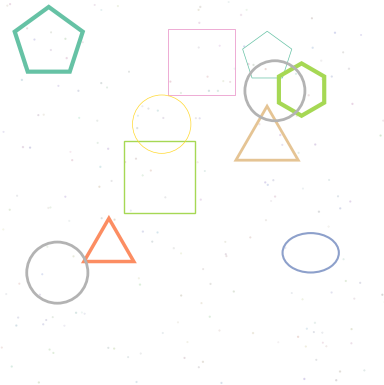[{"shape": "pentagon", "thickness": 3, "radius": 0.46, "center": [0.127, 0.889]}, {"shape": "pentagon", "thickness": 0.5, "radius": 0.34, "center": [0.694, 0.852]}, {"shape": "triangle", "thickness": 2.5, "radius": 0.37, "center": [0.283, 0.358]}, {"shape": "oval", "thickness": 1.5, "radius": 0.37, "center": [0.807, 0.343]}, {"shape": "square", "thickness": 0.5, "radius": 0.43, "center": [0.523, 0.839]}, {"shape": "hexagon", "thickness": 3, "radius": 0.34, "center": [0.783, 0.767]}, {"shape": "square", "thickness": 1, "radius": 0.47, "center": [0.414, 0.541]}, {"shape": "circle", "thickness": 0.5, "radius": 0.38, "center": [0.42, 0.677]}, {"shape": "triangle", "thickness": 2, "radius": 0.47, "center": [0.694, 0.631]}, {"shape": "circle", "thickness": 2, "radius": 0.39, "center": [0.714, 0.764]}, {"shape": "circle", "thickness": 2, "radius": 0.4, "center": [0.149, 0.292]}]